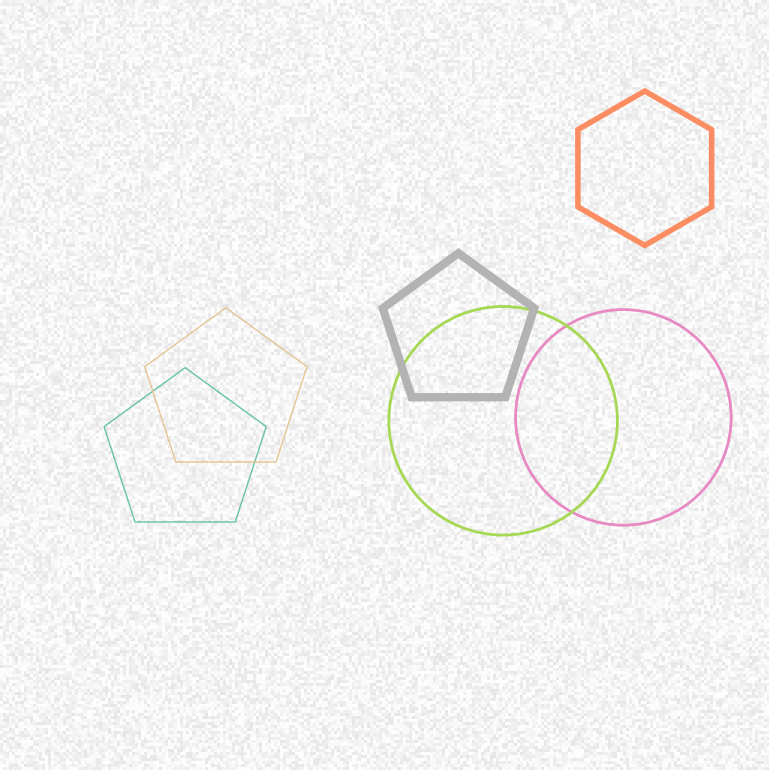[{"shape": "pentagon", "thickness": 0.5, "radius": 0.55, "center": [0.24, 0.412]}, {"shape": "hexagon", "thickness": 2, "radius": 0.5, "center": [0.837, 0.782]}, {"shape": "circle", "thickness": 1, "radius": 0.7, "center": [0.81, 0.458]}, {"shape": "circle", "thickness": 1, "radius": 0.74, "center": [0.653, 0.454]}, {"shape": "pentagon", "thickness": 0.5, "radius": 0.55, "center": [0.293, 0.49]}, {"shape": "pentagon", "thickness": 3, "radius": 0.52, "center": [0.595, 0.568]}]